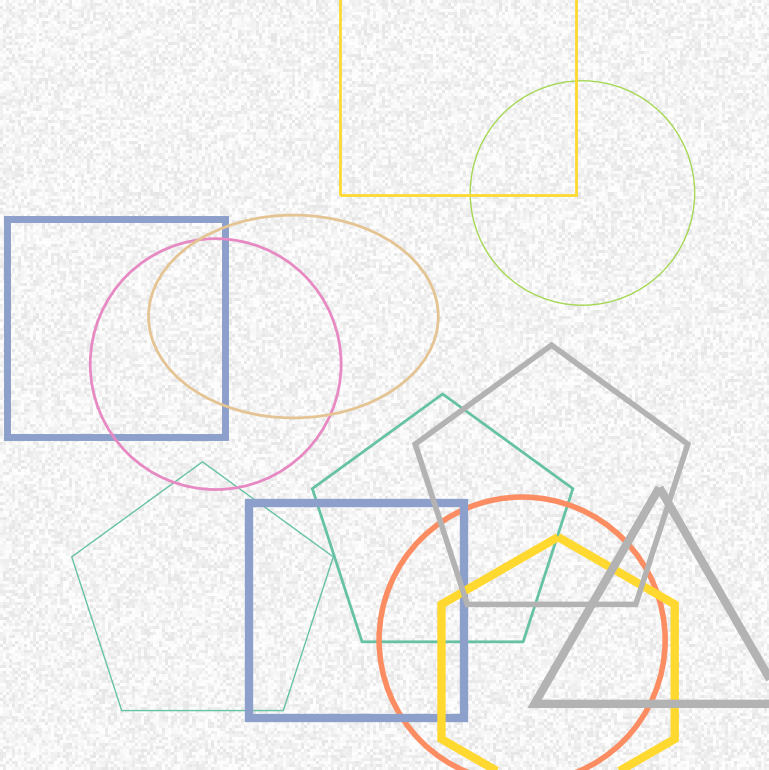[{"shape": "pentagon", "thickness": 0.5, "radius": 0.89, "center": [0.263, 0.222]}, {"shape": "pentagon", "thickness": 1, "radius": 0.89, "center": [0.575, 0.31]}, {"shape": "circle", "thickness": 2, "radius": 0.93, "center": [0.678, 0.169]}, {"shape": "square", "thickness": 3, "radius": 0.7, "center": [0.463, 0.207]}, {"shape": "square", "thickness": 2.5, "radius": 0.71, "center": [0.15, 0.574]}, {"shape": "circle", "thickness": 1, "radius": 0.81, "center": [0.28, 0.527]}, {"shape": "circle", "thickness": 0.5, "radius": 0.73, "center": [0.756, 0.749]}, {"shape": "square", "thickness": 1, "radius": 0.77, "center": [0.595, 0.9]}, {"shape": "hexagon", "thickness": 3, "radius": 0.87, "center": [0.725, 0.128]}, {"shape": "oval", "thickness": 1, "radius": 0.94, "center": [0.381, 0.589]}, {"shape": "pentagon", "thickness": 2, "radius": 0.93, "center": [0.716, 0.366]}, {"shape": "triangle", "thickness": 3, "radius": 0.94, "center": [0.856, 0.18]}]